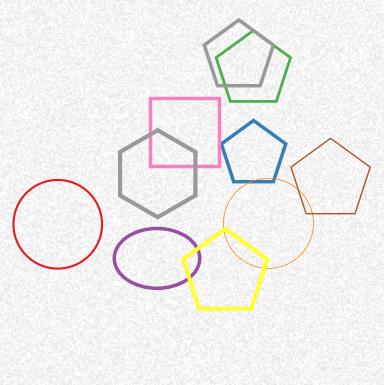[{"shape": "circle", "thickness": 1.5, "radius": 0.58, "center": [0.15, 0.417]}, {"shape": "pentagon", "thickness": 2.5, "radius": 0.44, "center": [0.659, 0.599]}, {"shape": "pentagon", "thickness": 2, "radius": 0.51, "center": [0.658, 0.819]}, {"shape": "oval", "thickness": 2.5, "radius": 0.55, "center": [0.408, 0.329]}, {"shape": "circle", "thickness": 0.5, "radius": 0.58, "center": [0.697, 0.42]}, {"shape": "pentagon", "thickness": 3, "radius": 0.57, "center": [0.585, 0.291]}, {"shape": "pentagon", "thickness": 1, "radius": 0.54, "center": [0.859, 0.532]}, {"shape": "square", "thickness": 2.5, "radius": 0.44, "center": [0.479, 0.657]}, {"shape": "pentagon", "thickness": 2.5, "radius": 0.47, "center": [0.62, 0.854]}, {"shape": "hexagon", "thickness": 3, "radius": 0.56, "center": [0.41, 0.549]}]